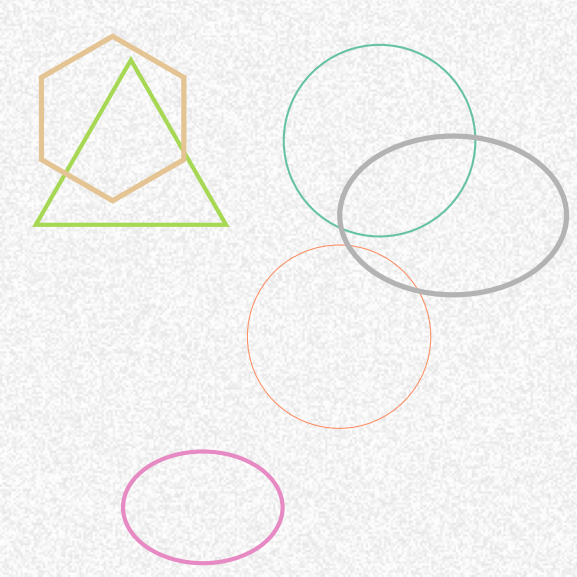[{"shape": "circle", "thickness": 1, "radius": 0.83, "center": [0.657, 0.756]}, {"shape": "circle", "thickness": 0.5, "radius": 0.79, "center": [0.587, 0.416]}, {"shape": "oval", "thickness": 2, "radius": 0.69, "center": [0.351, 0.121]}, {"shape": "triangle", "thickness": 2, "radius": 0.95, "center": [0.227, 0.705]}, {"shape": "hexagon", "thickness": 2.5, "radius": 0.71, "center": [0.195, 0.794]}, {"shape": "oval", "thickness": 2.5, "radius": 0.98, "center": [0.785, 0.626]}]